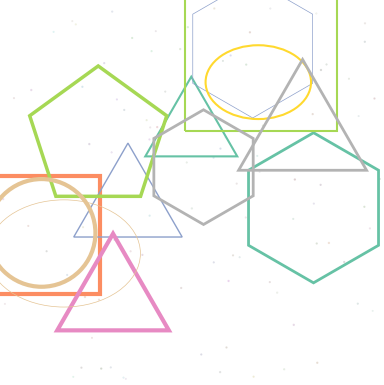[{"shape": "triangle", "thickness": 1.5, "radius": 0.69, "center": [0.497, 0.663]}, {"shape": "hexagon", "thickness": 2, "radius": 0.97, "center": [0.814, 0.46]}, {"shape": "square", "thickness": 3, "radius": 0.76, "center": [0.108, 0.39]}, {"shape": "triangle", "thickness": 1, "radius": 0.81, "center": [0.332, 0.466]}, {"shape": "hexagon", "thickness": 0.5, "radius": 0.9, "center": [0.656, 0.873]}, {"shape": "triangle", "thickness": 3, "radius": 0.84, "center": [0.294, 0.226]}, {"shape": "square", "thickness": 1.5, "radius": 0.99, "center": [0.679, 0.857]}, {"shape": "pentagon", "thickness": 2.5, "radius": 0.94, "center": [0.255, 0.641]}, {"shape": "oval", "thickness": 1.5, "radius": 0.68, "center": [0.671, 0.787]}, {"shape": "circle", "thickness": 3, "radius": 0.7, "center": [0.108, 0.395]}, {"shape": "oval", "thickness": 0.5, "radius": 0.99, "center": [0.166, 0.342]}, {"shape": "hexagon", "thickness": 2, "radius": 0.74, "center": [0.529, 0.566]}, {"shape": "triangle", "thickness": 2, "radius": 0.96, "center": [0.786, 0.654]}]